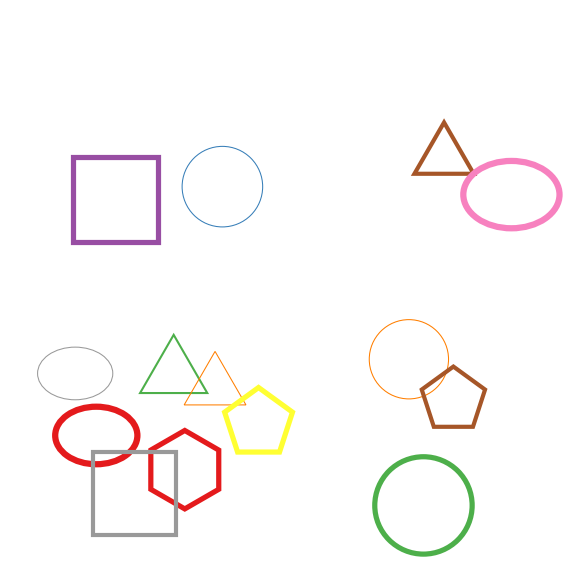[{"shape": "oval", "thickness": 3, "radius": 0.36, "center": [0.167, 0.245]}, {"shape": "hexagon", "thickness": 2.5, "radius": 0.34, "center": [0.32, 0.186]}, {"shape": "circle", "thickness": 0.5, "radius": 0.35, "center": [0.385, 0.676]}, {"shape": "triangle", "thickness": 1, "radius": 0.34, "center": [0.301, 0.352]}, {"shape": "circle", "thickness": 2.5, "radius": 0.42, "center": [0.733, 0.124]}, {"shape": "square", "thickness": 2.5, "radius": 0.37, "center": [0.199, 0.654]}, {"shape": "triangle", "thickness": 0.5, "radius": 0.31, "center": [0.372, 0.329]}, {"shape": "circle", "thickness": 0.5, "radius": 0.34, "center": [0.708, 0.377]}, {"shape": "pentagon", "thickness": 2.5, "radius": 0.31, "center": [0.448, 0.266]}, {"shape": "triangle", "thickness": 2, "radius": 0.3, "center": [0.769, 0.728]}, {"shape": "pentagon", "thickness": 2, "radius": 0.29, "center": [0.785, 0.307]}, {"shape": "oval", "thickness": 3, "radius": 0.42, "center": [0.886, 0.662]}, {"shape": "square", "thickness": 2, "radius": 0.36, "center": [0.233, 0.145]}, {"shape": "oval", "thickness": 0.5, "radius": 0.33, "center": [0.13, 0.352]}]